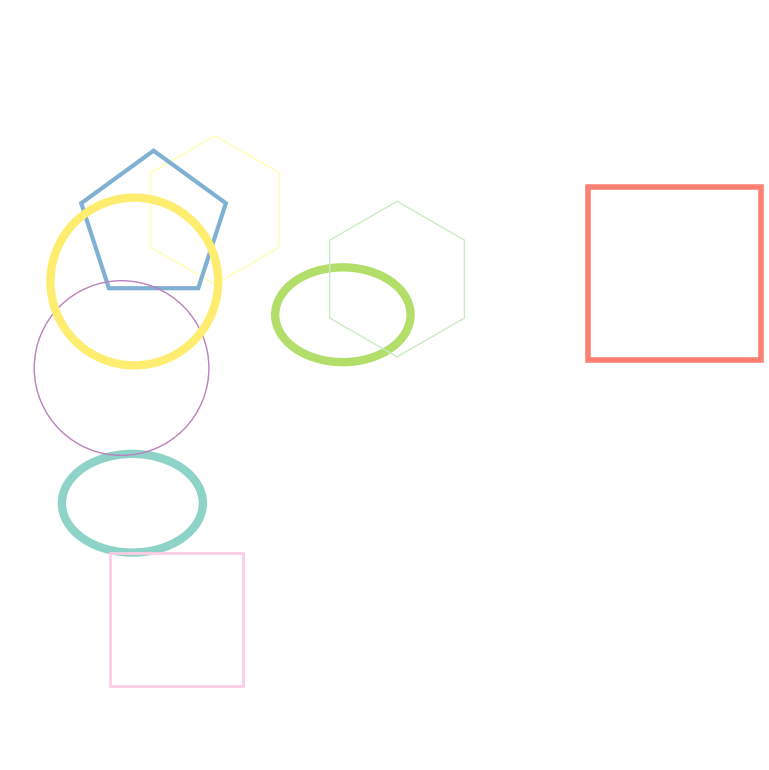[{"shape": "oval", "thickness": 3, "radius": 0.46, "center": [0.172, 0.346]}, {"shape": "hexagon", "thickness": 0.5, "radius": 0.48, "center": [0.279, 0.727]}, {"shape": "square", "thickness": 2, "radius": 0.56, "center": [0.876, 0.645]}, {"shape": "pentagon", "thickness": 1.5, "radius": 0.49, "center": [0.199, 0.706]}, {"shape": "oval", "thickness": 3, "radius": 0.44, "center": [0.445, 0.591]}, {"shape": "square", "thickness": 1, "radius": 0.43, "center": [0.229, 0.196]}, {"shape": "circle", "thickness": 0.5, "radius": 0.57, "center": [0.158, 0.522]}, {"shape": "hexagon", "thickness": 0.5, "radius": 0.51, "center": [0.516, 0.638]}, {"shape": "circle", "thickness": 3, "radius": 0.54, "center": [0.174, 0.634]}]